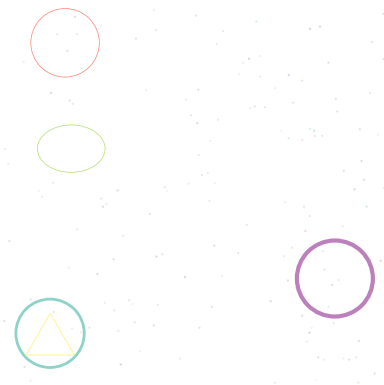[{"shape": "circle", "thickness": 2, "radius": 0.44, "center": [0.13, 0.134]}, {"shape": "circle", "thickness": 0.5, "radius": 0.44, "center": [0.169, 0.889]}, {"shape": "oval", "thickness": 0.5, "radius": 0.44, "center": [0.185, 0.614]}, {"shape": "circle", "thickness": 3, "radius": 0.49, "center": [0.87, 0.277]}, {"shape": "triangle", "thickness": 0.5, "radius": 0.36, "center": [0.13, 0.114]}]